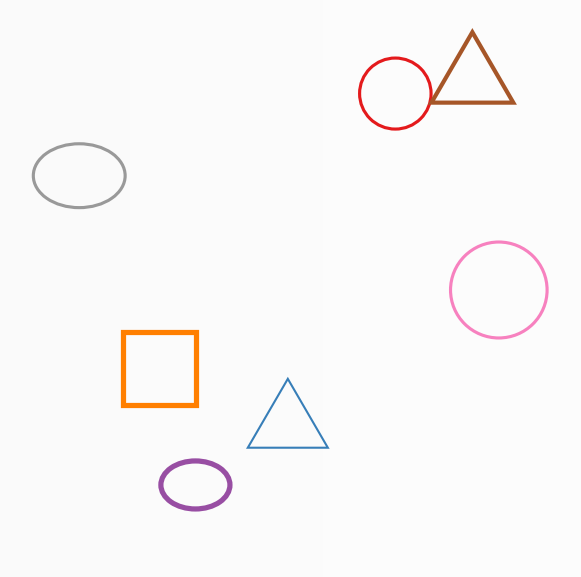[{"shape": "circle", "thickness": 1.5, "radius": 0.31, "center": [0.68, 0.837]}, {"shape": "triangle", "thickness": 1, "radius": 0.4, "center": [0.495, 0.264]}, {"shape": "oval", "thickness": 2.5, "radius": 0.3, "center": [0.336, 0.159]}, {"shape": "square", "thickness": 2.5, "radius": 0.31, "center": [0.275, 0.361]}, {"shape": "triangle", "thickness": 2, "radius": 0.41, "center": [0.813, 0.862]}, {"shape": "circle", "thickness": 1.5, "radius": 0.42, "center": [0.858, 0.497]}, {"shape": "oval", "thickness": 1.5, "radius": 0.39, "center": [0.136, 0.695]}]